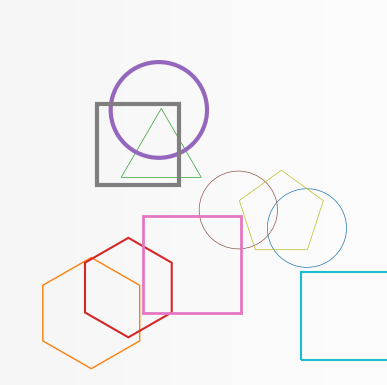[{"shape": "circle", "thickness": 0.5, "radius": 0.51, "center": [0.792, 0.408]}, {"shape": "hexagon", "thickness": 1, "radius": 0.72, "center": [0.235, 0.187]}, {"shape": "triangle", "thickness": 0.5, "radius": 0.6, "center": [0.416, 0.599]}, {"shape": "hexagon", "thickness": 1.5, "radius": 0.65, "center": [0.331, 0.253]}, {"shape": "circle", "thickness": 3, "radius": 0.62, "center": [0.41, 0.714]}, {"shape": "circle", "thickness": 0.5, "radius": 0.51, "center": [0.615, 0.455]}, {"shape": "square", "thickness": 2, "radius": 0.63, "center": [0.496, 0.313]}, {"shape": "square", "thickness": 3, "radius": 0.53, "center": [0.356, 0.625]}, {"shape": "pentagon", "thickness": 0.5, "radius": 0.57, "center": [0.726, 0.444]}, {"shape": "square", "thickness": 1.5, "radius": 0.57, "center": [0.889, 0.179]}]